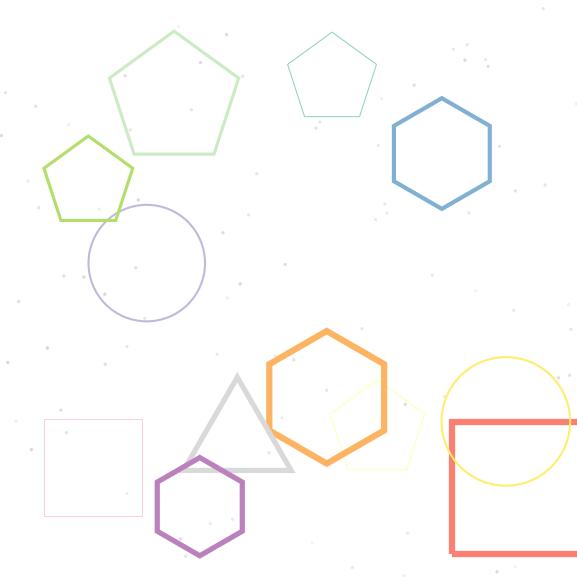[{"shape": "pentagon", "thickness": 0.5, "radius": 0.4, "center": [0.575, 0.863]}, {"shape": "pentagon", "thickness": 0.5, "radius": 0.43, "center": [0.653, 0.255]}, {"shape": "circle", "thickness": 1, "radius": 0.5, "center": [0.254, 0.544]}, {"shape": "square", "thickness": 3, "radius": 0.57, "center": [0.898, 0.154]}, {"shape": "hexagon", "thickness": 2, "radius": 0.48, "center": [0.765, 0.733]}, {"shape": "hexagon", "thickness": 3, "radius": 0.57, "center": [0.566, 0.311]}, {"shape": "pentagon", "thickness": 1.5, "radius": 0.4, "center": [0.153, 0.683]}, {"shape": "square", "thickness": 0.5, "radius": 0.42, "center": [0.161, 0.19]}, {"shape": "triangle", "thickness": 2.5, "radius": 0.54, "center": [0.411, 0.238]}, {"shape": "hexagon", "thickness": 2.5, "radius": 0.43, "center": [0.346, 0.122]}, {"shape": "pentagon", "thickness": 1.5, "radius": 0.59, "center": [0.301, 0.827]}, {"shape": "circle", "thickness": 1, "radius": 0.56, "center": [0.876, 0.269]}]